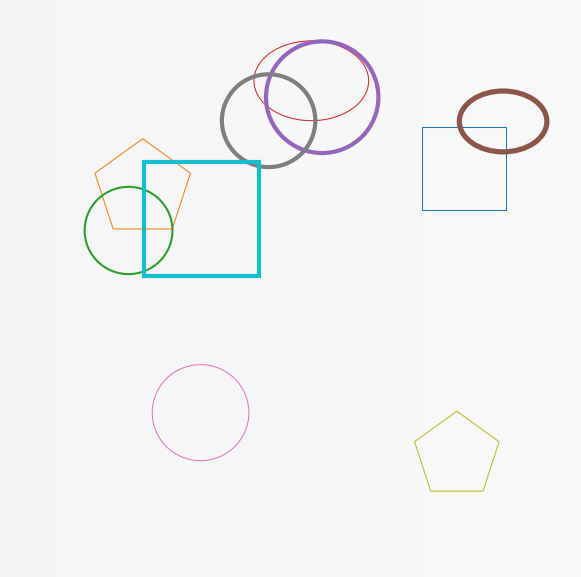[{"shape": "square", "thickness": 0.5, "radius": 0.36, "center": [0.799, 0.708]}, {"shape": "pentagon", "thickness": 0.5, "radius": 0.43, "center": [0.245, 0.673]}, {"shape": "circle", "thickness": 1, "radius": 0.38, "center": [0.221, 0.6]}, {"shape": "oval", "thickness": 0.5, "radius": 0.49, "center": [0.536, 0.859]}, {"shape": "circle", "thickness": 2, "radius": 0.48, "center": [0.554, 0.831]}, {"shape": "oval", "thickness": 2.5, "radius": 0.38, "center": [0.866, 0.789]}, {"shape": "circle", "thickness": 0.5, "radius": 0.42, "center": [0.345, 0.285]}, {"shape": "circle", "thickness": 2, "radius": 0.4, "center": [0.462, 0.79]}, {"shape": "pentagon", "thickness": 0.5, "radius": 0.38, "center": [0.786, 0.211]}, {"shape": "square", "thickness": 2, "radius": 0.49, "center": [0.347, 0.62]}]